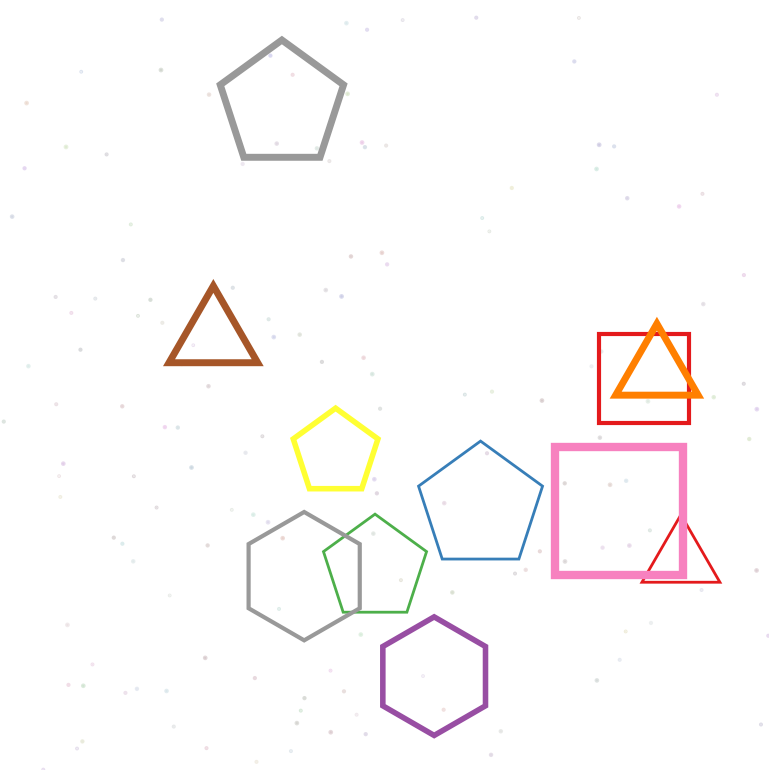[{"shape": "triangle", "thickness": 1, "radius": 0.29, "center": [0.884, 0.273]}, {"shape": "square", "thickness": 1.5, "radius": 0.29, "center": [0.836, 0.509]}, {"shape": "pentagon", "thickness": 1, "radius": 0.42, "center": [0.624, 0.342]}, {"shape": "pentagon", "thickness": 1, "radius": 0.35, "center": [0.487, 0.262]}, {"shape": "hexagon", "thickness": 2, "radius": 0.38, "center": [0.564, 0.122]}, {"shape": "triangle", "thickness": 2.5, "radius": 0.31, "center": [0.853, 0.518]}, {"shape": "pentagon", "thickness": 2, "radius": 0.29, "center": [0.436, 0.412]}, {"shape": "triangle", "thickness": 2.5, "radius": 0.33, "center": [0.277, 0.562]}, {"shape": "square", "thickness": 3, "radius": 0.41, "center": [0.804, 0.336]}, {"shape": "hexagon", "thickness": 1.5, "radius": 0.42, "center": [0.395, 0.252]}, {"shape": "pentagon", "thickness": 2.5, "radius": 0.42, "center": [0.366, 0.864]}]